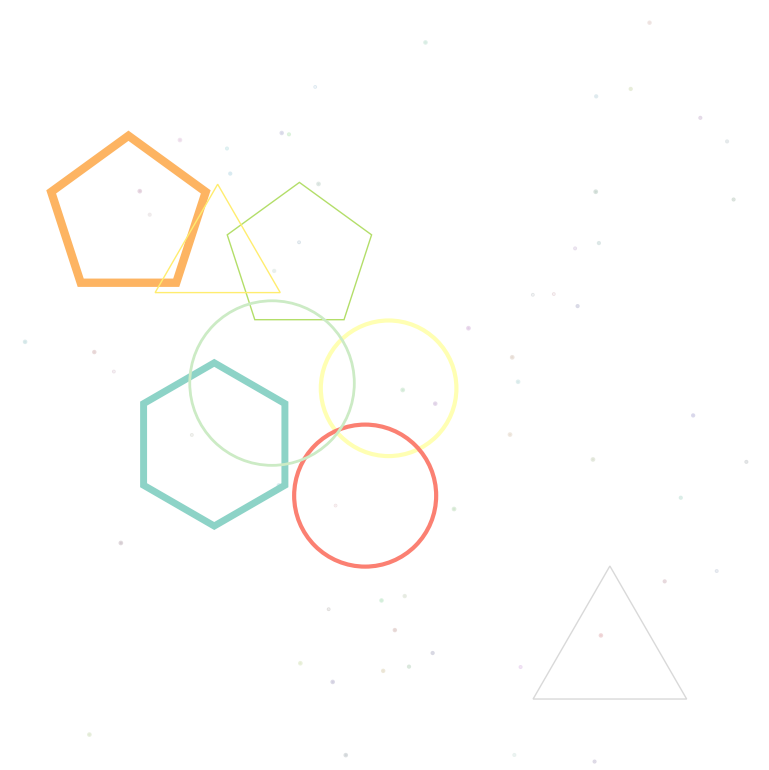[{"shape": "hexagon", "thickness": 2.5, "radius": 0.53, "center": [0.278, 0.423]}, {"shape": "circle", "thickness": 1.5, "radius": 0.44, "center": [0.505, 0.496]}, {"shape": "circle", "thickness": 1.5, "radius": 0.46, "center": [0.474, 0.356]}, {"shape": "pentagon", "thickness": 3, "radius": 0.53, "center": [0.167, 0.718]}, {"shape": "pentagon", "thickness": 0.5, "radius": 0.49, "center": [0.389, 0.665]}, {"shape": "triangle", "thickness": 0.5, "radius": 0.58, "center": [0.792, 0.15]}, {"shape": "circle", "thickness": 1, "radius": 0.53, "center": [0.353, 0.503]}, {"shape": "triangle", "thickness": 0.5, "radius": 0.47, "center": [0.283, 0.667]}]